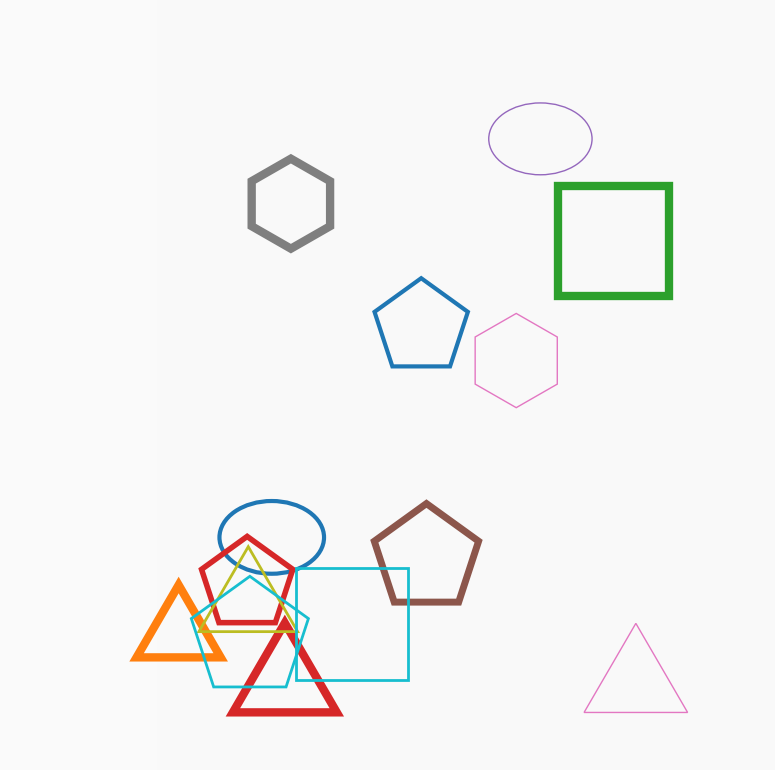[{"shape": "oval", "thickness": 1.5, "radius": 0.34, "center": [0.351, 0.302]}, {"shape": "pentagon", "thickness": 1.5, "radius": 0.32, "center": [0.543, 0.575]}, {"shape": "triangle", "thickness": 3, "radius": 0.31, "center": [0.231, 0.178]}, {"shape": "square", "thickness": 3, "radius": 0.36, "center": [0.791, 0.686]}, {"shape": "pentagon", "thickness": 2, "radius": 0.31, "center": [0.319, 0.241]}, {"shape": "triangle", "thickness": 3, "radius": 0.39, "center": [0.368, 0.114]}, {"shape": "oval", "thickness": 0.5, "radius": 0.33, "center": [0.697, 0.82]}, {"shape": "pentagon", "thickness": 2.5, "radius": 0.35, "center": [0.55, 0.275]}, {"shape": "triangle", "thickness": 0.5, "radius": 0.39, "center": [0.82, 0.113]}, {"shape": "hexagon", "thickness": 0.5, "radius": 0.31, "center": [0.666, 0.532]}, {"shape": "hexagon", "thickness": 3, "radius": 0.29, "center": [0.375, 0.735]}, {"shape": "triangle", "thickness": 1, "radius": 0.37, "center": [0.32, 0.216]}, {"shape": "square", "thickness": 1, "radius": 0.36, "center": [0.455, 0.19]}, {"shape": "pentagon", "thickness": 1, "radius": 0.4, "center": [0.322, 0.172]}]